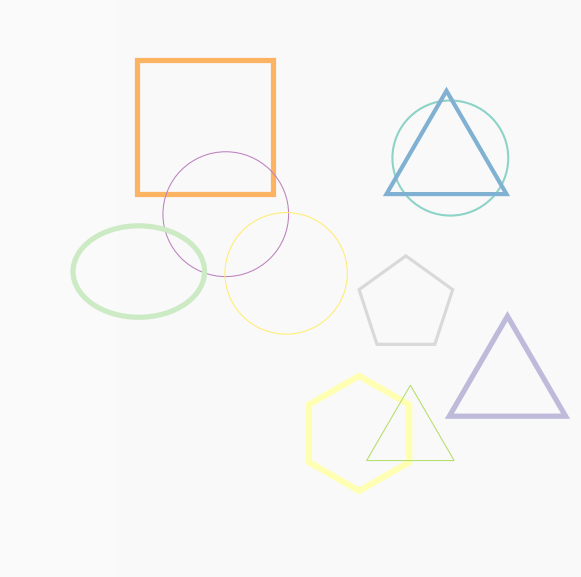[{"shape": "circle", "thickness": 1, "radius": 0.5, "center": [0.775, 0.725]}, {"shape": "hexagon", "thickness": 3, "radius": 0.5, "center": [0.618, 0.249]}, {"shape": "triangle", "thickness": 2.5, "radius": 0.58, "center": [0.873, 0.336]}, {"shape": "triangle", "thickness": 2, "radius": 0.6, "center": [0.768, 0.723]}, {"shape": "square", "thickness": 2.5, "radius": 0.58, "center": [0.353, 0.779]}, {"shape": "triangle", "thickness": 0.5, "radius": 0.43, "center": [0.706, 0.245]}, {"shape": "pentagon", "thickness": 1.5, "radius": 0.42, "center": [0.698, 0.471]}, {"shape": "circle", "thickness": 0.5, "radius": 0.54, "center": [0.388, 0.628]}, {"shape": "oval", "thickness": 2.5, "radius": 0.57, "center": [0.239, 0.529]}, {"shape": "circle", "thickness": 0.5, "radius": 0.53, "center": [0.492, 0.526]}]